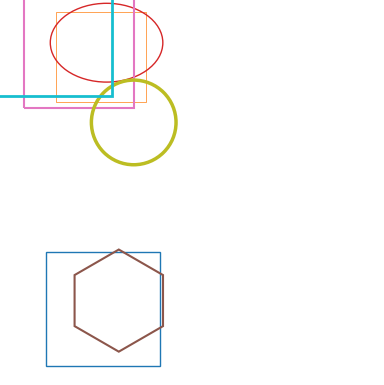[{"shape": "square", "thickness": 1, "radius": 0.74, "center": [0.267, 0.198]}, {"shape": "square", "thickness": 0.5, "radius": 0.58, "center": [0.262, 0.851]}, {"shape": "oval", "thickness": 1, "radius": 0.73, "center": [0.277, 0.889]}, {"shape": "hexagon", "thickness": 1.5, "radius": 0.66, "center": [0.309, 0.219]}, {"shape": "square", "thickness": 1.5, "radius": 0.72, "center": [0.205, 0.864]}, {"shape": "circle", "thickness": 2.5, "radius": 0.55, "center": [0.347, 0.682]}, {"shape": "square", "thickness": 2, "radius": 0.74, "center": [0.142, 0.898]}]